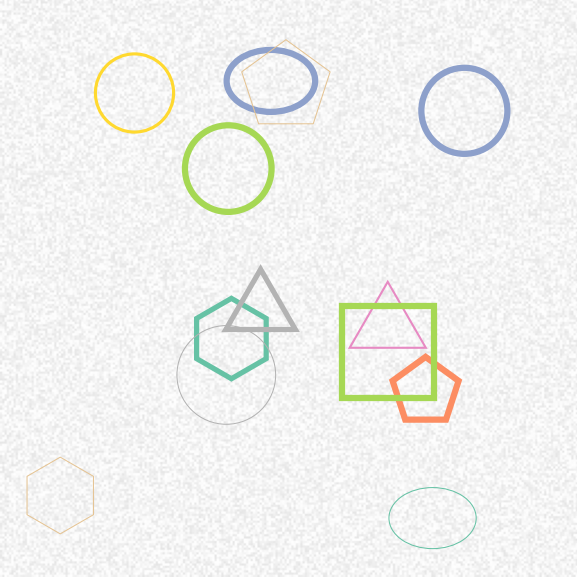[{"shape": "hexagon", "thickness": 2.5, "radius": 0.35, "center": [0.401, 0.413]}, {"shape": "oval", "thickness": 0.5, "radius": 0.38, "center": [0.749, 0.102]}, {"shape": "pentagon", "thickness": 3, "radius": 0.3, "center": [0.737, 0.321]}, {"shape": "oval", "thickness": 3, "radius": 0.38, "center": [0.469, 0.859]}, {"shape": "circle", "thickness": 3, "radius": 0.37, "center": [0.804, 0.807]}, {"shape": "triangle", "thickness": 1, "radius": 0.38, "center": [0.671, 0.435]}, {"shape": "circle", "thickness": 3, "radius": 0.37, "center": [0.395, 0.707]}, {"shape": "square", "thickness": 3, "radius": 0.4, "center": [0.672, 0.389]}, {"shape": "circle", "thickness": 1.5, "radius": 0.34, "center": [0.233, 0.838]}, {"shape": "hexagon", "thickness": 0.5, "radius": 0.33, "center": [0.104, 0.141]}, {"shape": "pentagon", "thickness": 0.5, "radius": 0.4, "center": [0.495, 0.85]}, {"shape": "circle", "thickness": 0.5, "radius": 0.43, "center": [0.392, 0.35]}, {"shape": "triangle", "thickness": 2.5, "radius": 0.35, "center": [0.451, 0.463]}]